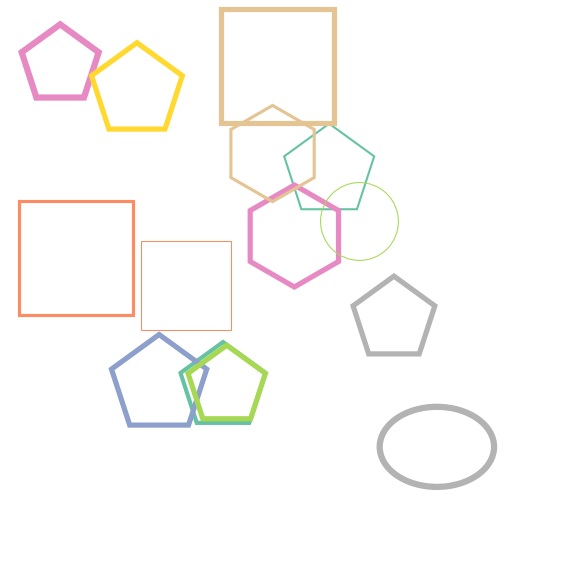[{"shape": "pentagon", "thickness": 1, "radius": 0.41, "center": [0.57, 0.703]}, {"shape": "pentagon", "thickness": 2, "radius": 0.39, "center": [0.386, 0.329]}, {"shape": "square", "thickness": 1.5, "radius": 0.49, "center": [0.132, 0.552]}, {"shape": "square", "thickness": 0.5, "radius": 0.39, "center": [0.322, 0.505]}, {"shape": "pentagon", "thickness": 2.5, "radius": 0.43, "center": [0.276, 0.333]}, {"shape": "pentagon", "thickness": 3, "radius": 0.35, "center": [0.104, 0.887]}, {"shape": "hexagon", "thickness": 2.5, "radius": 0.44, "center": [0.51, 0.59]}, {"shape": "pentagon", "thickness": 2.5, "radius": 0.35, "center": [0.393, 0.331]}, {"shape": "circle", "thickness": 0.5, "radius": 0.34, "center": [0.622, 0.616]}, {"shape": "pentagon", "thickness": 2.5, "radius": 0.41, "center": [0.237, 0.842]}, {"shape": "square", "thickness": 2.5, "radius": 0.49, "center": [0.48, 0.885]}, {"shape": "hexagon", "thickness": 1.5, "radius": 0.42, "center": [0.472, 0.733]}, {"shape": "pentagon", "thickness": 2.5, "radius": 0.37, "center": [0.682, 0.447]}, {"shape": "oval", "thickness": 3, "radius": 0.5, "center": [0.757, 0.225]}]